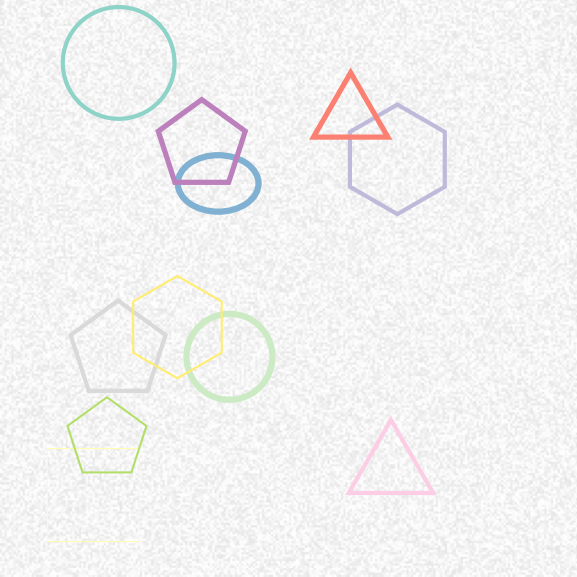[{"shape": "circle", "thickness": 2, "radius": 0.48, "center": [0.205, 0.89]}, {"shape": "square", "thickness": 0.5, "radius": 0.4, "center": [0.161, 0.142]}, {"shape": "hexagon", "thickness": 2, "radius": 0.47, "center": [0.688, 0.723]}, {"shape": "triangle", "thickness": 2.5, "radius": 0.37, "center": [0.607, 0.799]}, {"shape": "oval", "thickness": 3, "radius": 0.35, "center": [0.378, 0.682]}, {"shape": "pentagon", "thickness": 1, "radius": 0.36, "center": [0.185, 0.239]}, {"shape": "triangle", "thickness": 2, "radius": 0.42, "center": [0.677, 0.188]}, {"shape": "pentagon", "thickness": 2, "radius": 0.43, "center": [0.204, 0.392]}, {"shape": "pentagon", "thickness": 2.5, "radius": 0.4, "center": [0.349, 0.747]}, {"shape": "circle", "thickness": 3, "radius": 0.37, "center": [0.397, 0.381]}, {"shape": "hexagon", "thickness": 1, "radius": 0.44, "center": [0.307, 0.433]}]